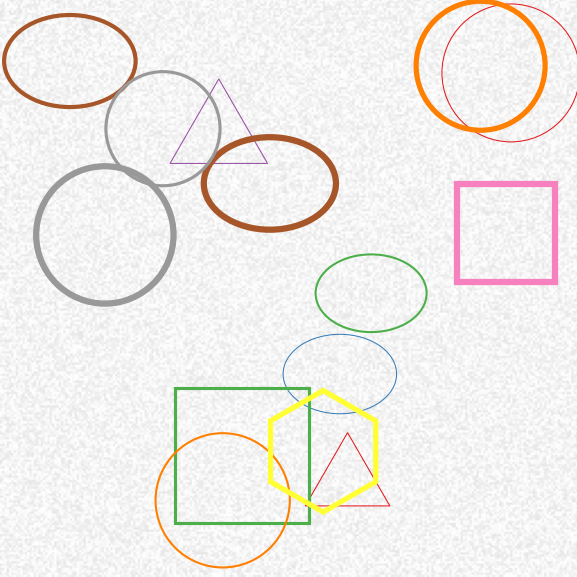[{"shape": "triangle", "thickness": 0.5, "radius": 0.42, "center": [0.602, 0.165]}, {"shape": "circle", "thickness": 0.5, "radius": 0.6, "center": [0.885, 0.873]}, {"shape": "oval", "thickness": 0.5, "radius": 0.49, "center": [0.588, 0.351]}, {"shape": "square", "thickness": 1.5, "radius": 0.58, "center": [0.419, 0.21]}, {"shape": "oval", "thickness": 1, "radius": 0.48, "center": [0.643, 0.491]}, {"shape": "triangle", "thickness": 0.5, "radius": 0.49, "center": [0.379, 0.765]}, {"shape": "circle", "thickness": 2.5, "radius": 0.56, "center": [0.832, 0.885]}, {"shape": "circle", "thickness": 1, "radius": 0.58, "center": [0.386, 0.133]}, {"shape": "hexagon", "thickness": 2.5, "radius": 0.53, "center": [0.56, 0.218]}, {"shape": "oval", "thickness": 3, "radius": 0.57, "center": [0.467, 0.681]}, {"shape": "oval", "thickness": 2, "radius": 0.57, "center": [0.121, 0.893]}, {"shape": "square", "thickness": 3, "radius": 0.42, "center": [0.876, 0.596]}, {"shape": "circle", "thickness": 1.5, "radius": 0.49, "center": [0.282, 0.776]}, {"shape": "circle", "thickness": 3, "radius": 0.59, "center": [0.182, 0.592]}]